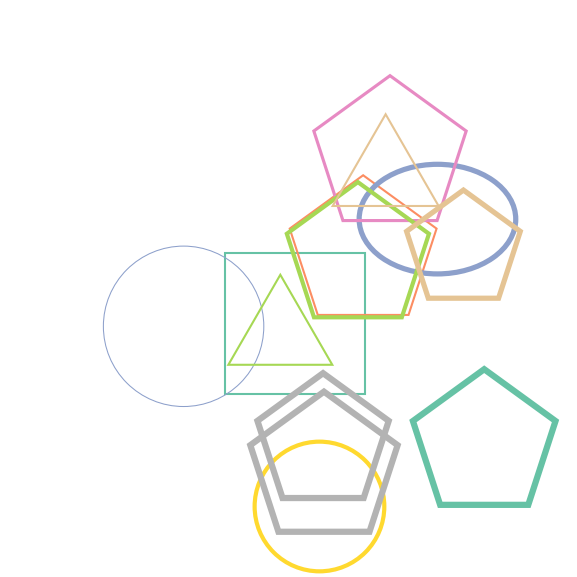[{"shape": "pentagon", "thickness": 3, "radius": 0.65, "center": [0.838, 0.23]}, {"shape": "square", "thickness": 1, "radius": 0.61, "center": [0.511, 0.439]}, {"shape": "pentagon", "thickness": 1, "radius": 0.67, "center": [0.629, 0.562]}, {"shape": "circle", "thickness": 0.5, "radius": 0.69, "center": [0.318, 0.434]}, {"shape": "oval", "thickness": 2.5, "radius": 0.68, "center": [0.757, 0.62]}, {"shape": "pentagon", "thickness": 1.5, "radius": 0.69, "center": [0.675, 0.729]}, {"shape": "triangle", "thickness": 1, "radius": 0.52, "center": [0.485, 0.419]}, {"shape": "pentagon", "thickness": 2, "radius": 0.65, "center": [0.62, 0.554]}, {"shape": "circle", "thickness": 2, "radius": 0.56, "center": [0.553, 0.122]}, {"shape": "pentagon", "thickness": 2.5, "radius": 0.52, "center": [0.802, 0.566]}, {"shape": "triangle", "thickness": 1, "radius": 0.53, "center": [0.668, 0.695]}, {"shape": "pentagon", "thickness": 3, "radius": 0.67, "center": [0.561, 0.187]}, {"shape": "pentagon", "thickness": 3, "radius": 0.6, "center": [0.559, 0.233]}]